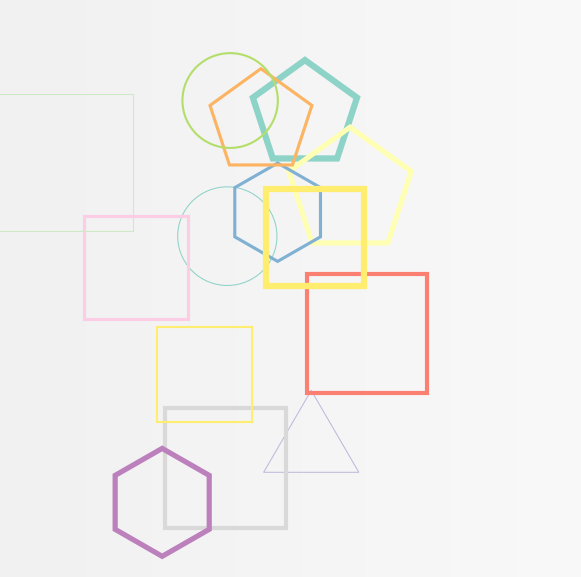[{"shape": "pentagon", "thickness": 3, "radius": 0.47, "center": [0.525, 0.801]}, {"shape": "circle", "thickness": 0.5, "radius": 0.43, "center": [0.391, 0.59]}, {"shape": "pentagon", "thickness": 2.5, "radius": 0.55, "center": [0.602, 0.668]}, {"shape": "triangle", "thickness": 0.5, "radius": 0.47, "center": [0.535, 0.229]}, {"shape": "square", "thickness": 2, "radius": 0.51, "center": [0.632, 0.421]}, {"shape": "hexagon", "thickness": 1.5, "radius": 0.43, "center": [0.478, 0.632]}, {"shape": "pentagon", "thickness": 1.5, "radius": 0.46, "center": [0.449, 0.788]}, {"shape": "circle", "thickness": 1, "radius": 0.41, "center": [0.396, 0.825]}, {"shape": "square", "thickness": 1.5, "radius": 0.45, "center": [0.233, 0.536]}, {"shape": "square", "thickness": 2, "radius": 0.52, "center": [0.388, 0.189]}, {"shape": "hexagon", "thickness": 2.5, "radius": 0.47, "center": [0.279, 0.129]}, {"shape": "square", "thickness": 0.5, "radius": 0.59, "center": [0.11, 0.718]}, {"shape": "square", "thickness": 3, "radius": 0.42, "center": [0.541, 0.588]}, {"shape": "square", "thickness": 1, "radius": 0.41, "center": [0.352, 0.351]}]